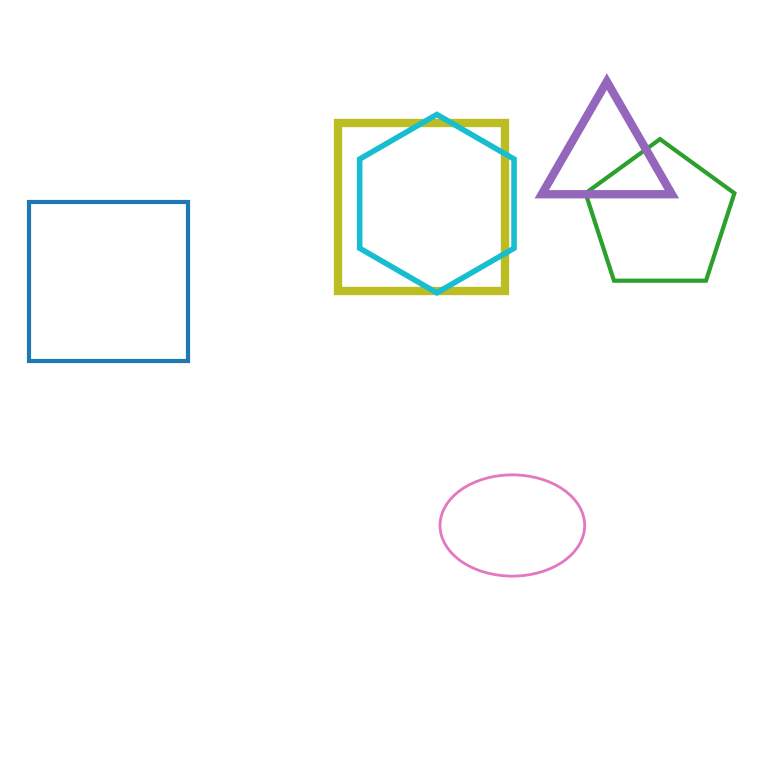[{"shape": "square", "thickness": 1.5, "radius": 0.52, "center": [0.141, 0.635]}, {"shape": "pentagon", "thickness": 1.5, "radius": 0.51, "center": [0.857, 0.718]}, {"shape": "triangle", "thickness": 3, "radius": 0.49, "center": [0.788, 0.797]}, {"shape": "oval", "thickness": 1, "radius": 0.47, "center": [0.665, 0.318]}, {"shape": "square", "thickness": 3, "radius": 0.54, "center": [0.547, 0.731]}, {"shape": "hexagon", "thickness": 2, "radius": 0.58, "center": [0.567, 0.736]}]